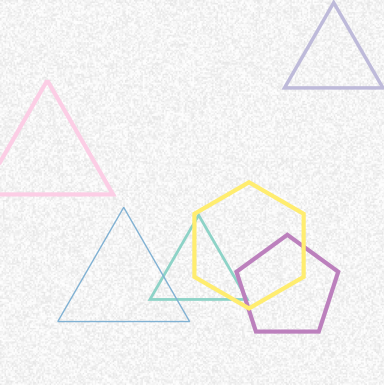[{"shape": "triangle", "thickness": 2, "radius": 0.73, "center": [0.516, 0.295]}, {"shape": "triangle", "thickness": 2.5, "radius": 0.74, "center": [0.867, 0.845]}, {"shape": "triangle", "thickness": 1, "radius": 0.99, "center": [0.321, 0.264]}, {"shape": "triangle", "thickness": 3, "radius": 0.99, "center": [0.123, 0.594]}, {"shape": "pentagon", "thickness": 3, "radius": 0.69, "center": [0.746, 0.251]}, {"shape": "hexagon", "thickness": 3, "radius": 0.82, "center": [0.647, 0.363]}]